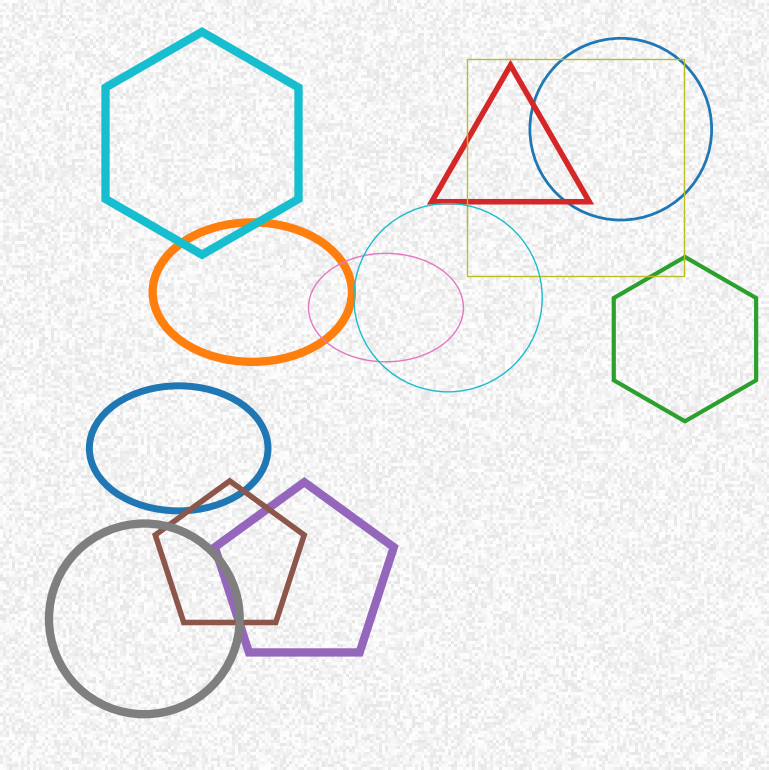[{"shape": "oval", "thickness": 2.5, "radius": 0.58, "center": [0.232, 0.418]}, {"shape": "circle", "thickness": 1, "radius": 0.59, "center": [0.806, 0.832]}, {"shape": "oval", "thickness": 3, "radius": 0.65, "center": [0.328, 0.621]}, {"shape": "hexagon", "thickness": 1.5, "radius": 0.53, "center": [0.89, 0.56]}, {"shape": "triangle", "thickness": 2, "radius": 0.59, "center": [0.663, 0.797]}, {"shape": "pentagon", "thickness": 3, "radius": 0.61, "center": [0.395, 0.252]}, {"shape": "pentagon", "thickness": 2, "radius": 0.51, "center": [0.298, 0.274]}, {"shape": "oval", "thickness": 0.5, "radius": 0.5, "center": [0.501, 0.601]}, {"shape": "circle", "thickness": 3, "radius": 0.62, "center": [0.187, 0.196]}, {"shape": "square", "thickness": 0.5, "radius": 0.7, "center": [0.747, 0.783]}, {"shape": "circle", "thickness": 0.5, "radius": 0.61, "center": [0.582, 0.613]}, {"shape": "hexagon", "thickness": 3, "radius": 0.72, "center": [0.262, 0.814]}]